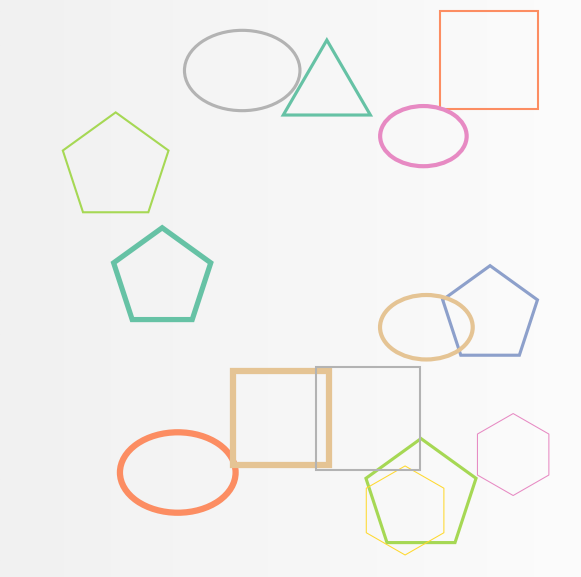[{"shape": "triangle", "thickness": 1.5, "radius": 0.43, "center": [0.562, 0.843]}, {"shape": "pentagon", "thickness": 2.5, "radius": 0.44, "center": [0.279, 0.517]}, {"shape": "square", "thickness": 1, "radius": 0.42, "center": [0.841, 0.896]}, {"shape": "oval", "thickness": 3, "radius": 0.5, "center": [0.306, 0.181]}, {"shape": "pentagon", "thickness": 1.5, "radius": 0.43, "center": [0.843, 0.453]}, {"shape": "oval", "thickness": 2, "radius": 0.37, "center": [0.728, 0.763]}, {"shape": "hexagon", "thickness": 0.5, "radius": 0.35, "center": [0.883, 0.212]}, {"shape": "pentagon", "thickness": 1.5, "radius": 0.5, "center": [0.724, 0.14]}, {"shape": "pentagon", "thickness": 1, "radius": 0.48, "center": [0.199, 0.709]}, {"shape": "hexagon", "thickness": 0.5, "radius": 0.39, "center": [0.697, 0.115]}, {"shape": "oval", "thickness": 2, "radius": 0.4, "center": [0.734, 0.432]}, {"shape": "square", "thickness": 3, "radius": 0.41, "center": [0.484, 0.275]}, {"shape": "square", "thickness": 1, "radius": 0.45, "center": [0.633, 0.274]}, {"shape": "oval", "thickness": 1.5, "radius": 0.5, "center": [0.417, 0.877]}]